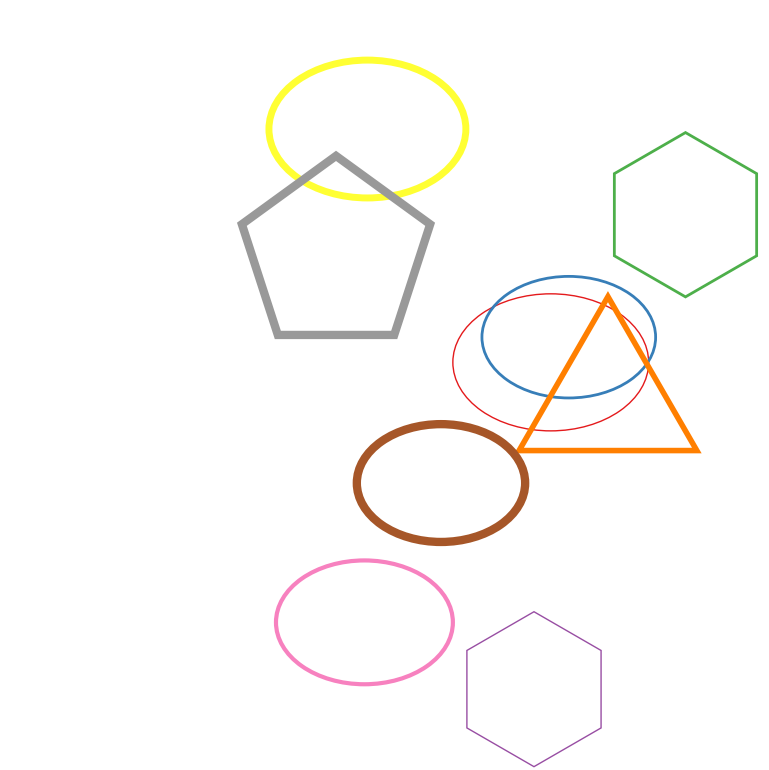[{"shape": "oval", "thickness": 0.5, "radius": 0.64, "center": [0.715, 0.529]}, {"shape": "oval", "thickness": 1, "radius": 0.56, "center": [0.739, 0.562]}, {"shape": "hexagon", "thickness": 1, "radius": 0.53, "center": [0.89, 0.721]}, {"shape": "hexagon", "thickness": 0.5, "radius": 0.5, "center": [0.693, 0.105]}, {"shape": "triangle", "thickness": 2, "radius": 0.67, "center": [0.79, 0.481]}, {"shape": "oval", "thickness": 2.5, "radius": 0.64, "center": [0.477, 0.832]}, {"shape": "oval", "thickness": 3, "radius": 0.55, "center": [0.573, 0.373]}, {"shape": "oval", "thickness": 1.5, "radius": 0.57, "center": [0.473, 0.192]}, {"shape": "pentagon", "thickness": 3, "radius": 0.64, "center": [0.436, 0.669]}]